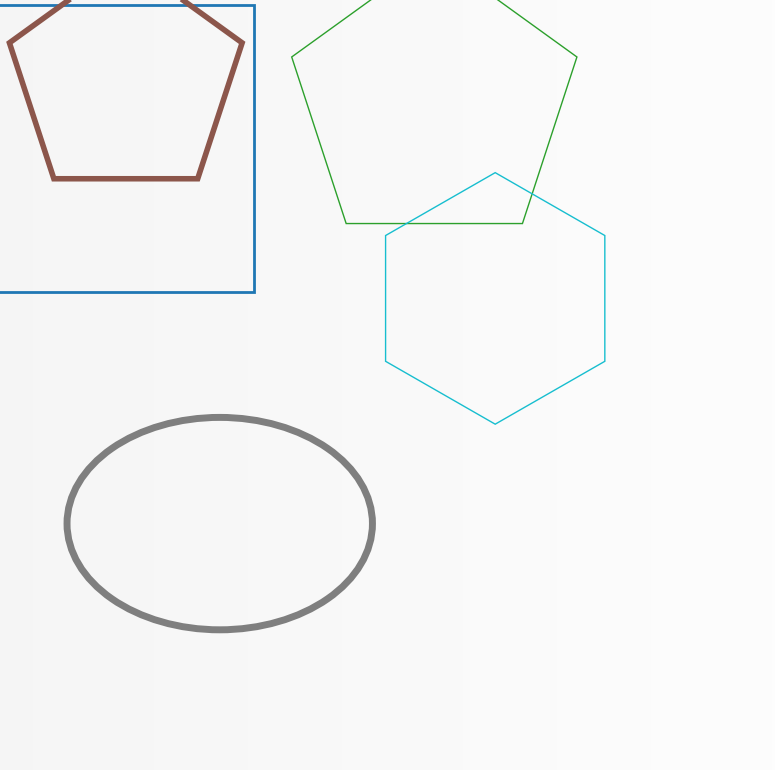[{"shape": "square", "thickness": 1, "radius": 0.93, "center": [0.141, 0.807]}, {"shape": "pentagon", "thickness": 0.5, "radius": 0.97, "center": [0.56, 0.866]}, {"shape": "pentagon", "thickness": 2, "radius": 0.79, "center": [0.162, 0.896]}, {"shape": "oval", "thickness": 2.5, "radius": 0.99, "center": [0.284, 0.32]}, {"shape": "hexagon", "thickness": 0.5, "radius": 0.82, "center": [0.639, 0.612]}]